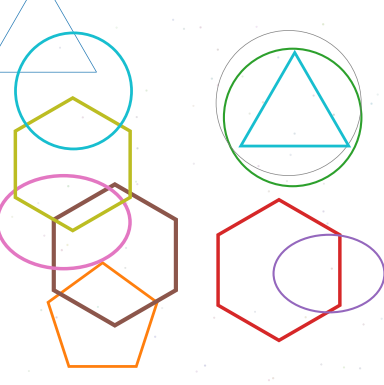[{"shape": "triangle", "thickness": 0.5, "radius": 0.84, "center": [0.106, 0.896]}, {"shape": "pentagon", "thickness": 2, "radius": 0.74, "center": [0.266, 0.169]}, {"shape": "circle", "thickness": 1.5, "radius": 0.89, "center": [0.76, 0.695]}, {"shape": "hexagon", "thickness": 2.5, "radius": 0.91, "center": [0.725, 0.299]}, {"shape": "oval", "thickness": 1.5, "radius": 0.72, "center": [0.855, 0.289]}, {"shape": "hexagon", "thickness": 3, "radius": 0.92, "center": [0.298, 0.338]}, {"shape": "oval", "thickness": 2.5, "radius": 0.86, "center": [0.165, 0.423]}, {"shape": "circle", "thickness": 0.5, "radius": 0.94, "center": [0.75, 0.732]}, {"shape": "hexagon", "thickness": 2.5, "radius": 0.86, "center": [0.189, 0.573]}, {"shape": "triangle", "thickness": 2, "radius": 0.81, "center": [0.766, 0.702]}, {"shape": "circle", "thickness": 2, "radius": 0.75, "center": [0.191, 0.764]}]